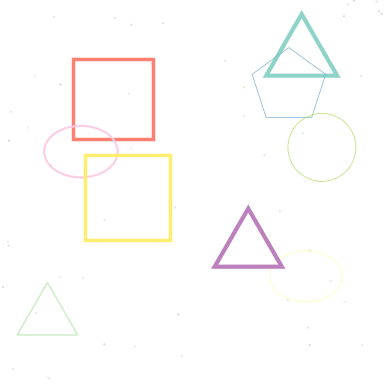[{"shape": "triangle", "thickness": 3, "radius": 0.53, "center": [0.784, 0.857]}, {"shape": "oval", "thickness": 0.5, "radius": 0.47, "center": [0.795, 0.282]}, {"shape": "square", "thickness": 2.5, "radius": 0.52, "center": [0.293, 0.742]}, {"shape": "pentagon", "thickness": 0.5, "radius": 0.5, "center": [0.75, 0.776]}, {"shape": "circle", "thickness": 0.5, "radius": 0.44, "center": [0.836, 0.617]}, {"shape": "oval", "thickness": 1.5, "radius": 0.48, "center": [0.21, 0.606]}, {"shape": "triangle", "thickness": 3, "radius": 0.5, "center": [0.645, 0.358]}, {"shape": "triangle", "thickness": 1, "radius": 0.45, "center": [0.123, 0.175]}, {"shape": "square", "thickness": 2.5, "radius": 0.55, "center": [0.331, 0.487]}]